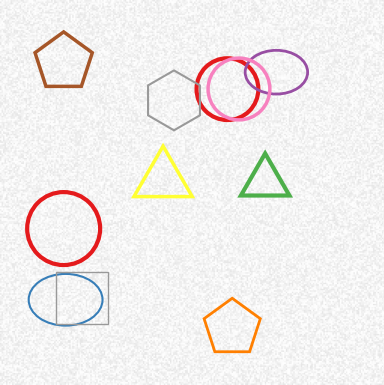[{"shape": "circle", "thickness": 3, "radius": 0.47, "center": [0.165, 0.406]}, {"shape": "circle", "thickness": 3, "radius": 0.4, "center": [0.591, 0.768]}, {"shape": "oval", "thickness": 1.5, "radius": 0.48, "center": [0.17, 0.221]}, {"shape": "triangle", "thickness": 3, "radius": 0.36, "center": [0.689, 0.529]}, {"shape": "oval", "thickness": 2, "radius": 0.41, "center": [0.718, 0.813]}, {"shape": "pentagon", "thickness": 2, "radius": 0.38, "center": [0.603, 0.148]}, {"shape": "triangle", "thickness": 2.5, "radius": 0.44, "center": [0.424, 0.533]}, {"shape": "pentagon", "thickness": 2.5, "radius": 0.39, "center": [0.165, 0.839]}, {"shape": "circle", "thickness": 2.5, "radius": 0.4, "center": [0.621, 0.769]}, {"shape": "square", "thickness": 1, "radius": 0.34, "center": [0.212, 0.225]}, {"shape": "hexagon", "thickness": 1.5, "radius": 0.39, "center": [0.452, 0.739]}]